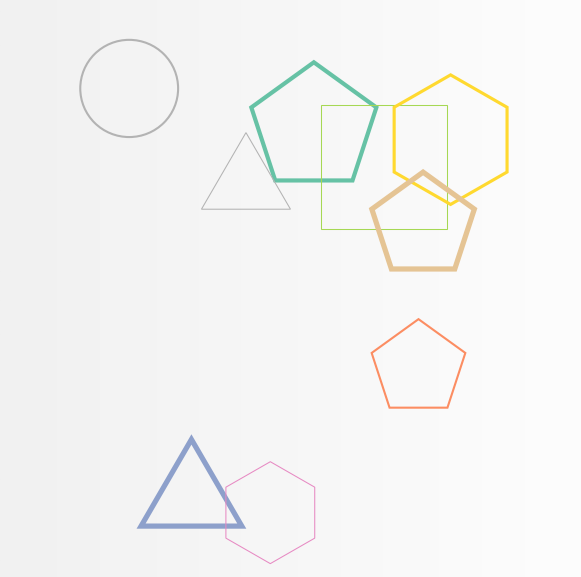[{"shape": "pentagon", "thickness": 2, "radius": 0.57, "center": [0.54, 0.778]}, {"shape": "pentagon", "thickness": 1, "radius": 0.42, "center": [0.72, 0.362]}, {"shape": "triangle", "thickness": 2.5, "radius": 0.5, "center": [0.329, 0.138]}, {"shape": "hexagon", "thickness": 0.5, "radius": 0.44, "center": [0.465, 0.111]}, {"shape": "square", "thickness": 0.5, "radius": 0.54, "center": [0.661, 0.71]}, {"shape": "hexagon", "thickness": 1.5, "radius": 0.56, "center": [0.775, 0.757]}, {"shape": "pentagon", "thickness": 2.5, "radius": 0.46, "center": [0.728, 0.608]}, {"shape": "triangle", "thickness": 0.5, "radius": 0.44, "center": [0.423, 0.681]}, {"shape": "circle", "thickness": 1, "radius": 0.42, "center": [0.222, 0.846]}]